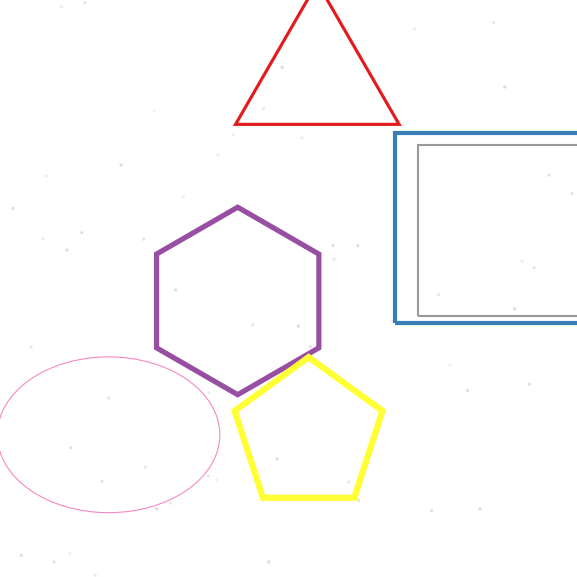[{"shape": "triangle", "thickness": 1.5, "radius": 0.82, "center": [0.549, 0.866]}, {"shape": "square", "thickness": 2, "radius": 0.83, "center": [0.849, 0.604]}, {"shape": "hexagon", "thickness": 2.5, "radius": 0.81, "center": [0.412, 0.478]}, {"shape": "pentagon", "thickness": 3, "radius": 0.67, "center": [0.534, 0.246]}, {"shape": "oval", "thickness": 0.5, "radius": 0.96, "center": [0.188, 0.246]}, {"shape": "square", "thickness": 1, "radius": 0.74, "center": [0.873, 0.6]}]